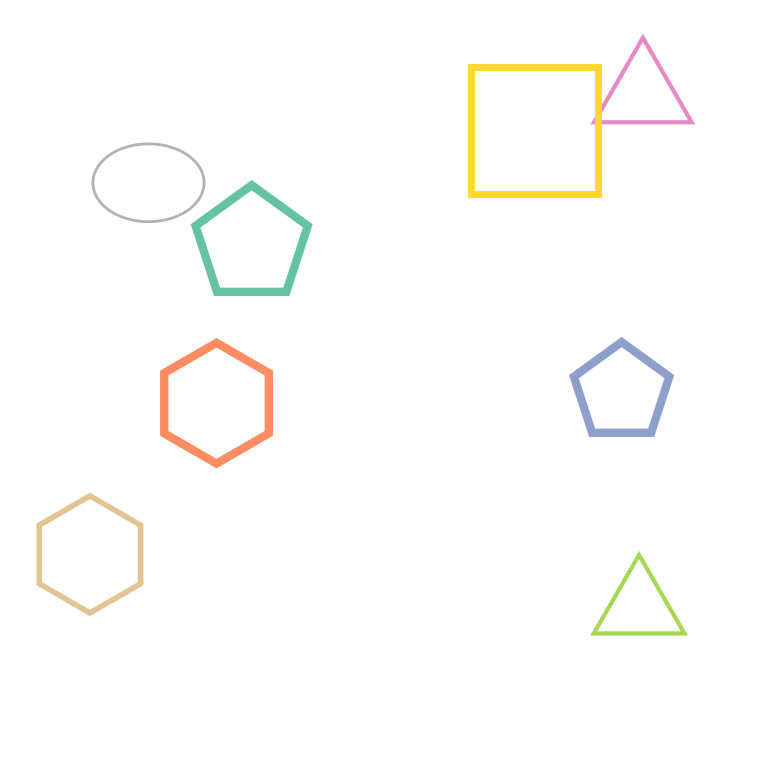[{"shape": "pentagon", "thickness": 3, "radius": 0.38, "center": [0.327, 0.683]}, {"shape": "hexagon", "thickness": 3, "radius": 0.39, "center": [0.281, 0.476]}, {"shape": "pentagon", "thickness": 3, "radius": 0.33, "center": [0.807, 0.491]}, {"shape": "triangle", "thickness": 1.5, "radius": 0.37, "center": [0.835, 0.878]}, {"shape": "triangle", "thickness": 1.5, "radius": 0.34, "center": [0.83, 0.211]}, {"shape": "square", "thickness": 2.5, "radius": 0.41, "center": [0.694, 0.83]}, {"shape": "hexagon", "thickness": 2, "radius": 0.38, "center": [0.117, 0.28]}, {"shape": "oval", "thickness": 1, "radius": 0.36, "center": [0.193, 0.763]}]